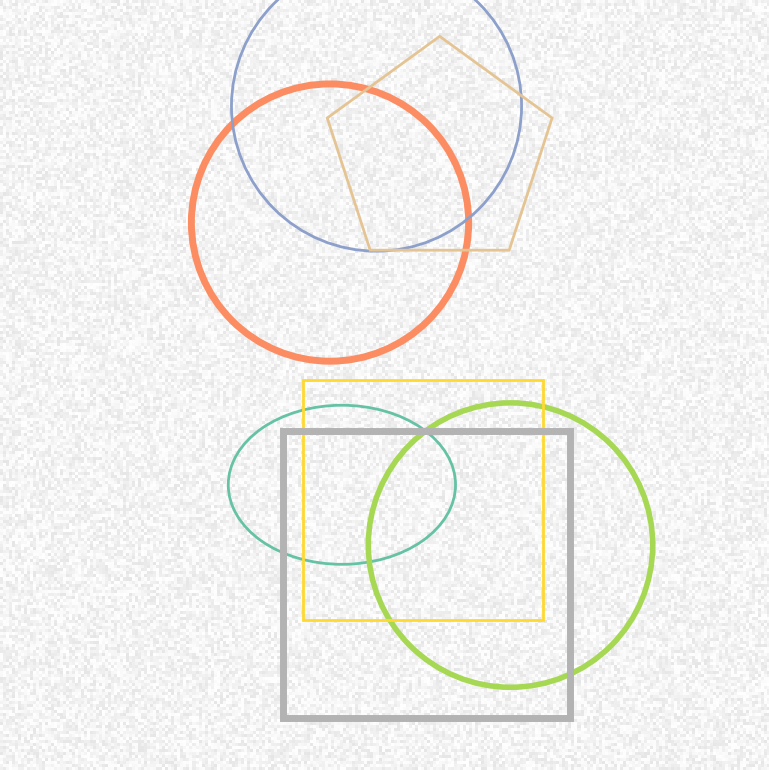[{"shape": "oval", "thickness": 1, "radius": 0.74, "center": [0.444, 0.37]}, {"shape": "circle", "thickness": 2.5, "radius": 0.9, "center": [0.429, 0.711]}, {"shape": "circle", "thickness": 1, "radius": 0.94, "center": [0.489, 0.862]}, {"shape": "circle", "thickness": 2, "radius": 0.92, "center": [0.663, 0.292]}, {"shape": "square", "thickness": 1, "radius": 0.78, "center": [0.55, 0.351]}, {"shape": "pentagon", "thickness": 1, "radius": 0.77, "center": [0.571, 0.799]}, {"shape": "square", "thickness": 2.5, "radius": 0.93, "center": [0.554, 0.254]}]